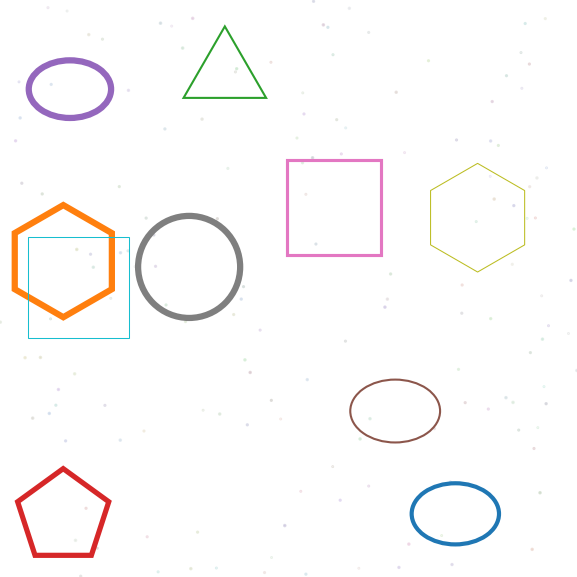[{"shape": "oval", "thickness": 2, "radius": 0.38, "center": [0.788, 0.109]}, {"shape": "hexagon", "thickness": 3, "radius": 0.49, "center": [0.11, 0.547]}, {"shape": "triangle", "thickness": 1, "radius": 0.41, "center": [0.389, 0.871]}, {"shape": "pentagon", "thickness": 2.5, "radius": 0.41, "center": [0.109, 0.105]}, {"shape": "oval", "thickness": 3, "radius": 0.36, "center": [0.121, 0.845]}, {"shape": "oval", "thickness": 1, "radius": 0.39, "center": [0.684, 0.287]}, {"shape": "square", "thickness": 1.5, "radius": 0.41, "center": [0.578, 0.64]}, {"shape": "circle", "thickness": 3, "radius": 0.44, "center": [0.327, 0.537]}, {"shape": "hexagon", "thickness": 0.5, "radius": 0.47, "center": [0.827, 0.622]}, {"shape": "square", "thickness": 0.5, "radius": 0.44, "center": [0.135, 0.501]}]